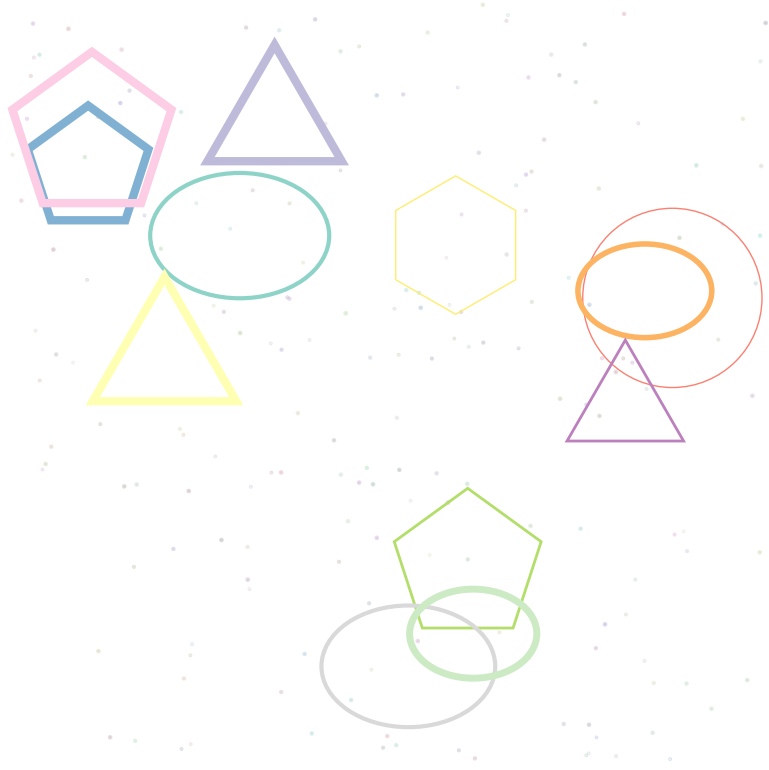[{"shape": "oval", "thickness": 1.5, "radius": 0.58, "center": [0.311, 0.694]}, {"shape": "triangle", "thickness": 3, "radius": 0.54, "center": [0.214, 0.533]}, {"shape": "triangle", "thickness": 3, "radius": 0.5, "center": [0.357, 0.841]}, {"shape": "circle", "thickness": 0.5, "radius": 0.58, "center": [0.873, 0.613]}, {"shape": "pentagon", "thickness": 3, "radius": 0.41, "center": [0.114, 0.781]}, {"shape": "oval", "thickness": 2, "radius": 0.43, "center": [0.837, 0.622]}, {"shape": "pentagon", "thickness": 1, "radius": 0.5, "center": [0.607, 0.266]}, {"shape": "pentagon", "thickness": 3, "radius": 0.54, "center": [0.119, 0.824]}, {"shape": "oval", "thickness": 1.5, "radius": 0.56, "center": [0.53, 0.135]}, {"shape": "triangle", "thickness": 1, "radius": 0.44, "center": [0.812, 0.471]}, {"shape": "oval", "thickness": 2.5, "radius": 0.41, "center": [0.615, 0.177]}, {"shape": "hexagon", "thickness": 0.5, "radius": 0.45, "center": [0.592, 0.682]}]